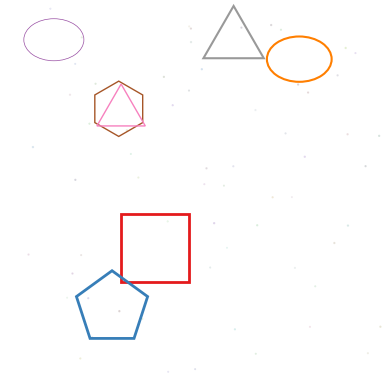[{"shape": "square", "thickness": 2, "radius": 0.44, "center": [0.403, 0.355]}, {"shape": "pentagon", "thickness": 2, "radius": 0.49, "center": [0.291, 0.2]}, {"shape": "oval", "thickness": 0.5, "radius": 0.39, "center": [0.14, 0.897]}, {"shape": "oval", "thickness": 1.5, "radius": 0.42, "center": [0.777, 0.846]}, {"shape": "hexagon", "thickness": 1, "radius": 0.36, "center": [0.308, 0.717]}, {"shape": "triangle", "thickness": 1, "radius": 0.36, "center": [0.315, 0.709]}, {"shape": "triangle", "thickness": 1.5, "radius": 0.45, "center": [0.607, 0.894]}]